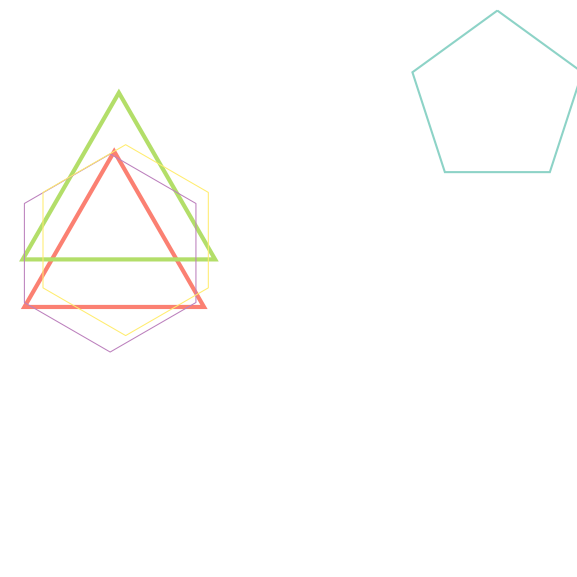[{"shape": "pentagon", "thickness": 1, "radius": 0.77, "center": [0.861, 0.826]}, {"shape": "triangle", "thickness": 2, "radius": 0.9, "center": [0.198, 0.557]}, {"shape": "triangle", "thickness": 2, "radius": 0.96, "center": [0.206, 0.646]}, {"shape": "hexagon", "thickness": 0.5, "radius": 0.86, "center": [0.191, 0.561]}, {"shape": "hexagon", "thickness": 0.5, "radius": 0.83, "center": [0.218, 0.583]}]